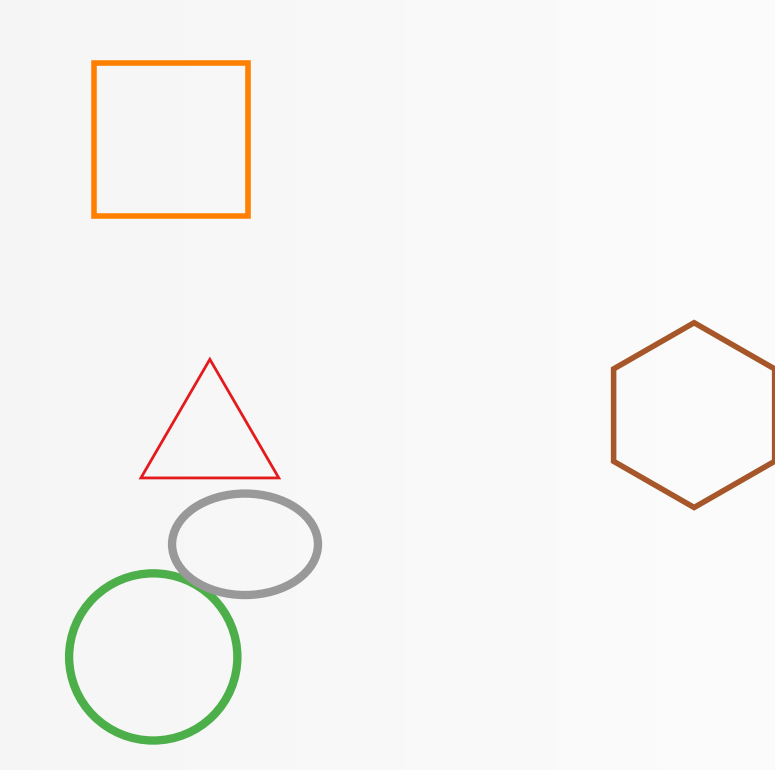[{"shape": "triangle", "thickness": 1, "radius": 0.51, "center": [0.271, 0.431]}, {"shape": "circle", "thickness": 3, "radius": 0.54, "center": [0.198, 0.147]}, {"shape": "square", "thickness": 2, "radius": 0.5, "center": [0.221, 0.818]}, {"shape": "hexagon", "thickness": 2, "radius": 0.6, "center": [0.896, 0.461]}, {"shape": "oval", "thickness": 3, "radius": 0.47, "center": [0.316, 0.293]}]